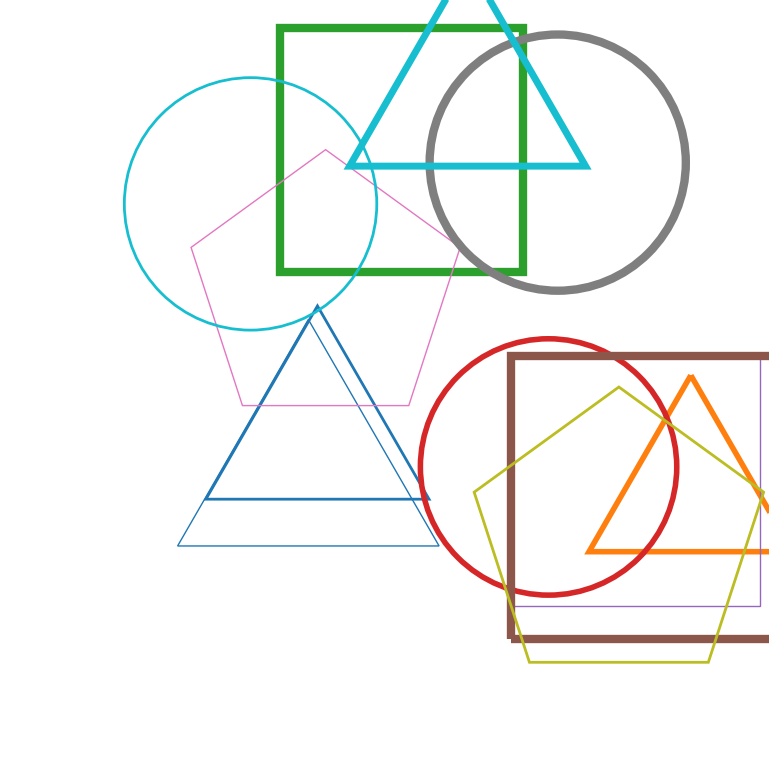[{"shape": "triangle", "thickness": 1, "radius": 0.84, "center": [0.412, 0.435]}, {"shape": "triangle", "thickness": 0.5, "radius": 0.98, "center": [0.4, 0.389]}, {"shape": "triangle", "thickness": 2, "radius": 0.76, "center": [0.897, 0.36]}, {"shape": "square", "thickness": 3, "radius": 0.79, "center": [0.521, 0.805]}, {"shape": "circle", "thickness": 2, "radius": 0.83, "center": [0.712, 0.394]}, {"shape": "square", "thickness": 0.5, "radius": 0.81, "center": [0.824, 0.375]}, {"shape": "square", "thickness": 3, "radius": 0.92, "center": [0.847, 0.354]}, {"shape": "pentagon", "thickness": 0.5, "radius": 0.92, "center": [0.423, 0.622]}, {"shape": "circle", "thickness": 3, "radius": 0.83, "center": [0.724, 0.789]}, {"shape": "pentagon", "thickness": 1, "radius": 0.99, "center": [0.804, 0.3]}, {"shape": "triangle", "thickness": 2.5, "radius": 0.88, "center": [0.607, 0.873]}, {"shape": "circle", "thickness": 1, "radius": 0.82, "center": [0.325, 0.735]}]